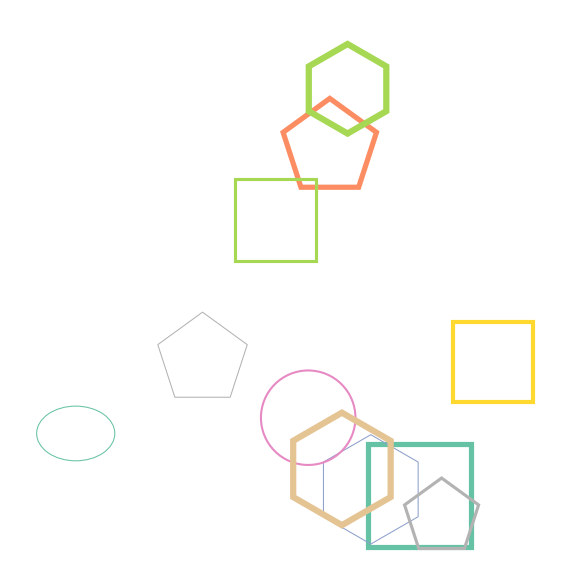[{"shape": "oval", "thickness": 0.5, "radius": 0.34, "center": [0.131, 0.249]}, {"shape": "square", "thickness": 2.5, "radius": 0.45, "center": [0.726, 0.141]}, {"shape": "pentagon", "thickness": 2.5, "radius": 0.43, "center": [0.571, 0.744]}, {"shape": "hexagon", "thickness": 0.5, "radius": 0.47, "center": [0.642, 0.152]}, {"shape": "circle", "thickness": 1, "radius": 0.41, "center": [0.534, 0.276]}, {"shape": "hexagon", "thickness": 3, "radius": 0.39, "center": [0.602, 0.845]}, {"shape": "square", "thickness": 1.5, "radius": 0.35, "center": [0.477, 0.618]}, {"shape": "square", "thickness": 2, "radius": 0.35, "center": [0.854, 0.372]}, {"shape": "hexagon", "thickness": 3, "radius": 0.49, "center": [0.592, 0.187]}, {"shape": "pentagon", "thickness": 0.5, "radius": 0.41, "center": [0.351, 0.377]}, {"shape": "pentagon", "thickness": 1.5, "radius": 0.34, "center": [0.765, 0.104]}]